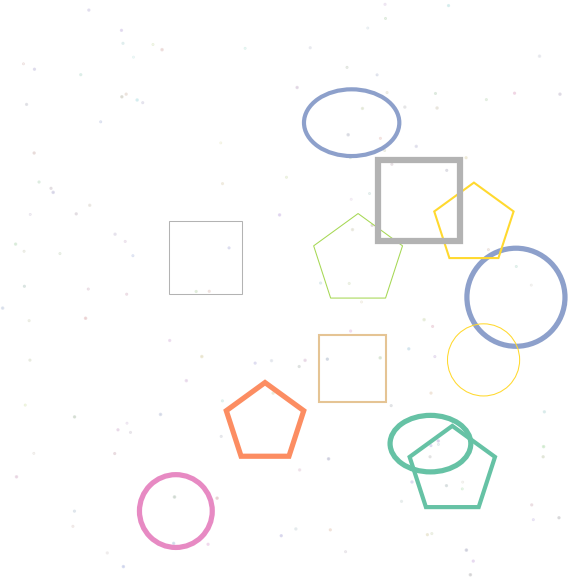[{"shape": "oval", "thickness": 2.5, "radius": 0.35, "center": [0.745, 0.231]}, {"shape": "pentagon", "thickness": 2, "radius": 0.39, "center": [0.783, 0.184]}, {"shape": "pentagon", "thickness": 2.5, "radius": 0.35, "center": [0.459, 0.266]}, {"shape": "oval", "thickness": 2, "radius": 0.41, "center": [0.609, 0.787]}, {"shape": "circle", "thickness": 2.5, "radius": 0.42, "center": [0.893, 0.484]}, {"shape": "circle", "thickness": 2.5, "radius": 0.32, "center": [0.305, 0.114]}, {"shape": "pentagon", "thickness": 0.5, "radius": 0.4, "center": [0.62, 0.548]}, {"shape": "pentagon", "thickness": 1, "radius": 0.36, "center": [0.821, 0.611]}, {"shape": "circle", "thickness": 0.5, "radius": 0.31, "center": [0.837, 0.376]}, {"shape": "square", "thickness": 1, "radius": 0.29, "center": [0.611, 0.361]}, {"shape": "square", "thickness": 3, "radius": 0.35, "center": [0.726, 0.652]}, {"shape": "square", "thickness": 0.5, "radius": 0.32, "center": [0.356, 0.553]}]